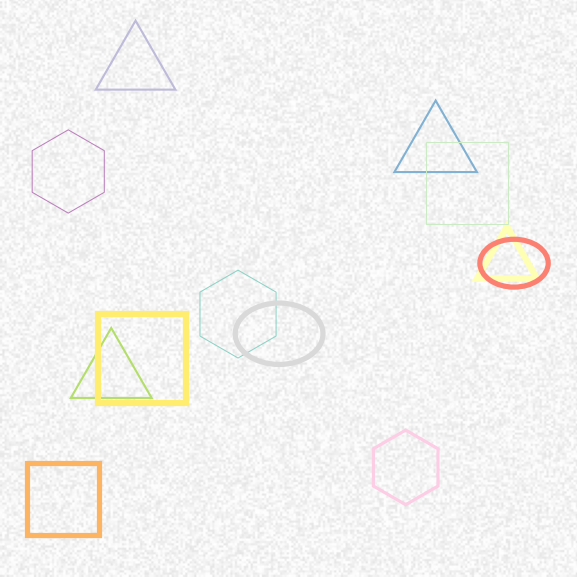[{"shape": "hexagon", "thickness": 0.5, "radius": 0.38, "center": [0.412, 0.455]}, {"shape": "triangle", "thickness": 3, "radius": 0.3, "center": [0.878, 0.547]}, {"shape": "triangle", "thickness": 1, "radius": 0.4, "center": [0.235, 0.884]}, {"shape": "oval", "thickness": 2.5, "radius": 0.3, "center": [0.89, 0.543]}, {"shape": "triangle", "thickness": 1, "radius": 0.41, "center": [0.754, 0.742]}, {"shape": "square", "thickness": 2.5, "radius": 0.31, "center": [0.109, 0.135]}, {"shape": "triangle", "thickness": 1, "radius": 0.4, "center": [0.193, 0.35]}, {"shape": "hexagon", "thickness": 1.5, "radius": 0.32, "center": [0.702, 0.19]}, {"shape": "oval", "thickness": 2.5, "radius": 0.38, "center": [0.483, 0.421]}, {"shape": "hexagon", "thickness": 0.5, "radius": 0.36, "center": [0.118, 0.702]}, {"shape": "square", "thickness": 0.5, "radius": 0.36, "center": [0.808, 0.682]}, {"shape": "square", "thickness": 3, "radius": 0.38, "center": [0.246, 0.378]}]